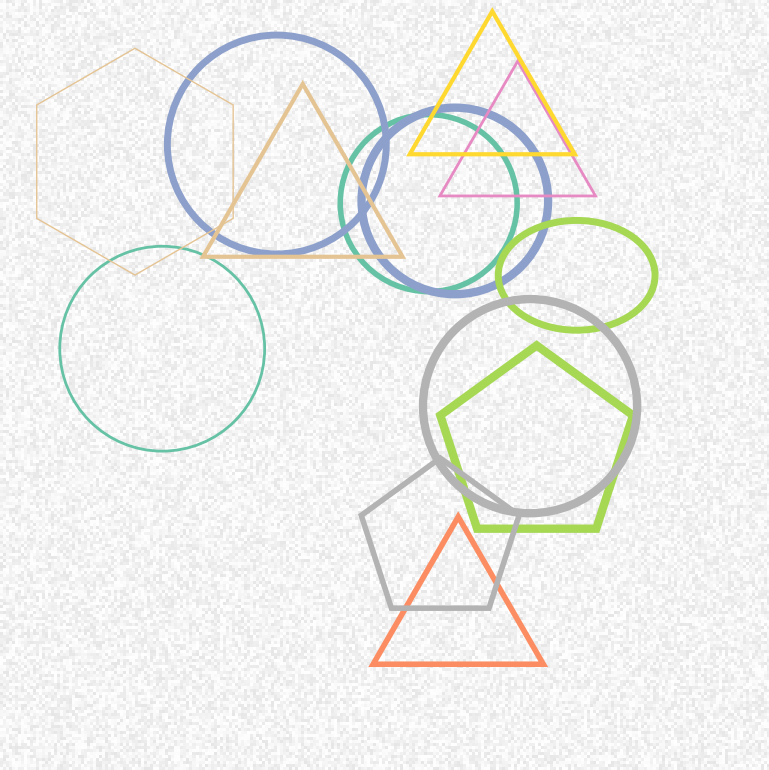[{"shape": "circle", "thickness": 1, "radius": 0.67, "center": [0.211, 0.547]}, {"shape": "circle", "thickness": 2, "radius": 0.57, "center": [0.557, 0.736]}, {"shape": "triangle", "thickness": 2, "radius": 0.64, "center": [0.595, 0.201]}, {"shape": "circle", "thickness": 3, "radius": 0.61, "center": [0.591, 0.739]}, {"shape": "circle", "thickness": 2.5, "radius": 0.71, "center": [0.36, 0.812]}, {"shape": "triangle", "thickness": 1, "radius": 0.58, "center": [0.672, 0.804]}, {"shape": "oval", "thickness": 2.5, "radius": 0.51, "center": [0.749, 0.642]}, {"shape": "pentagon", "thickness": 3, "radius": 0.66, "center": [0.697, 0.42]}, {"shape": "triangle", "thickness": 1.5, "radius": 0.62, "center": [0.639, 0.862]}, {"shape": "hexagon", "thickness": 0.5, "radius": 0.74, "center": [0.175, 0.79]}, {"shape": "triangle", "thickness": 1.5, "radius": 0.75, "center": [0.393, 0.741]}, {"shape": "pentagon", "thickness": 2, "radius": 0.54, "center": [0.572, 0.297]}, {"shape": "circle", "thickness": 3, "radius": 0.7, "center": [0.688, 0.473]}]